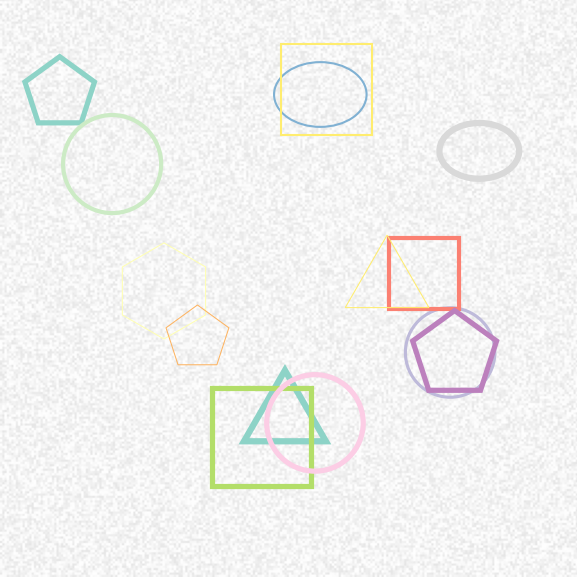[{"shape": "pentagon", "thickness": 2.5, "radius": 0.32, "center": [0.103, 0.838]}, {"shape": "triangle", "thickness": 3, "radius": 0.41, "center": [0.493, 0.276]}, {"shape": "hexagon", "thickness": 0.5, "radius": 0.42, "center": [0.284, 0.495]}, {"shape": "circle", "thickness": 1.5, "radius": 0.39, "center": [0.779, 0.389]}, {"shape": "square", "thickness": 2, "radius": 0.31, "center": [0.734, 0.525]}, {"shape": "oval", "thickness": 1, "radius": 0.4, "center": [0.555, 0.835]}, {"shape": "pentagon", "thickness": 0.5, "radius": 0.29, "center": [0.342, 0.414]}, {"shape": "square", "thickness": 2.5, "radius": 0.43, "center": [0.452, 0.243]}, {"shape": "circle", "thickness": 2.5, "radius": 0.42, "center": [0.545, 0.267]}, {"shape": "oval", "thickness": 3, "radius": 0.35, "center": [0.83, 0.738]}, {"shape": "pentagon", "thickness": 2.5, "radius": 0.38, "center": [0.787, 0.385]}, {"shape": "circle", "thickness": 2, "radius": 0.42, "center": [0.194, 0.715]}, {"shape": "square", "thickness": 1, "radius": 0.39, "center": [0.565, 0.845]}, {"shape": "triangle", "thickness": 0.5, "radius": 0.42, "center": [0.67, 0.508]}]